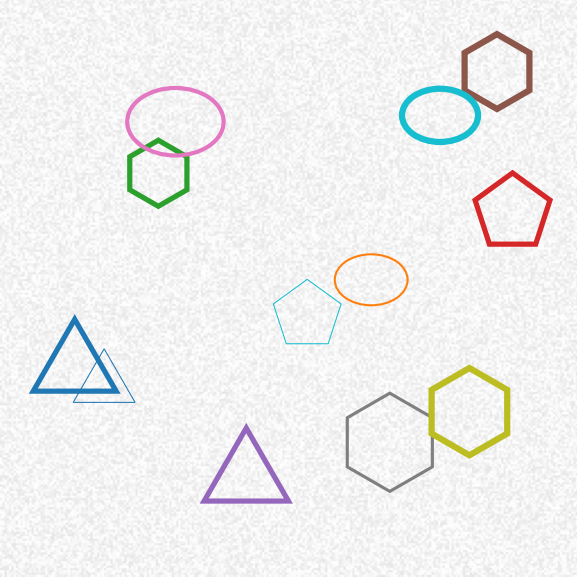[{"shape": "triangle", "thickness": 0.5, "radius": 0.31, "center": [0.18, 0.333]}, {"shape": "triangle", "thickness": 2.5, "radius": 0.41, "center": [0.129, 0.363]}, {"shape": "oval", "thickness": 1, "radius": 0.32, "center": [0.643, 0.515]}, {"shape": "hexagon", "thickness": 2.5, "radius": 0.29, "center": [0.274, 0.699]}, {"shape": "pentagon", "thickness": 2.5, "radius": 0.34, "center": [0.888, 0.631]}, {"shape": "triangle", "thickness": 2.5, "radius": 0.42, "center": [0.426, 0.174]}, {"shape": "hexagon", "thickness": 3, "radius": 0.32, "center": [0.861, 0.875]}, {"shape": "oval", "thickness": 2, "radius": 0.42, "center": [0.304, 0.788]}, {"shape": "hexagon", "thickness": 1.5, "radius": 0.43, "center": [0.675, 0.233]}, {"shape": "hexagon", "thickness": 3, "radius": 0.38, "center": [0.813, 0.286]}, {"shape": "pentagon", "thickness": 0.5, "radius": 0.31, "center": [0.532, 0.454]}, {"shape": "oval", "thickness": 3, "radius": 0.33, "center": [0.762, 0.799]}]